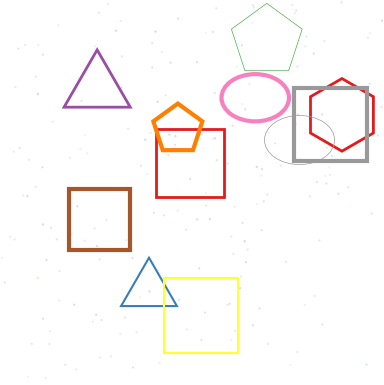[{"shape": "square", "thickness": 2, "radius": 0.44, "center": [0.492, 0.576]}, {"shape": "hexagon", "thickness": 2, "radius": 0.47, "center": [0.888, 0.702]}, {"shape": "triangle", "thickness": 1.5, "radius": 0.42, "center": [0.387, 0.247]}, {"shape": "pentagon", "thickness": 0.5, "radius": 0.48, "center": [0.693, 0.895]}, {"shape": "triangle", "thickness": 2, "radius": 0.5, "center": [0.252, 0.771]}, {"shape": "pentagon", "thickness": 3, "radius": 0.33, "center": [0.462, 0.664]}, {"shape": "square", "thickness": 1.5, "radius": 0.48, "center": [0.522, 0.181]}, {"shape": "square", "thickness": 3, "radius": 0.39, "center": [0.258, 0.429]}, {"shape": "oval", "thickness": 3, "radius": 0.44, "center": [0.663, 0.746]}, {"shape": "oval", "thickness": 0.5, "radius": 0.46, "center": [0.778, 0.636]}, {"shape": "square", "thickness": 3, "radius": 0.47, "center": [0.858, 0.677]}]